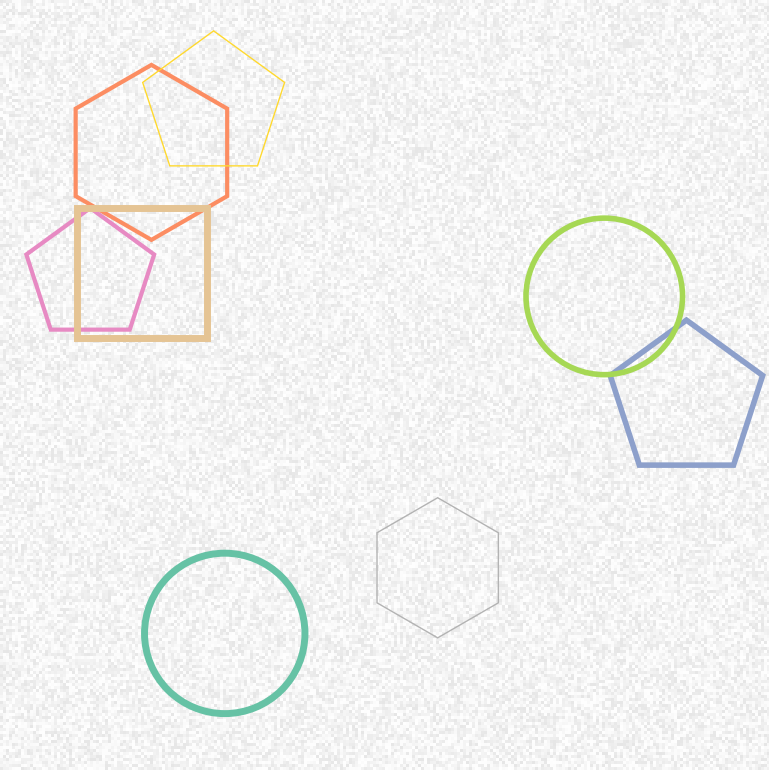[{"shape": "circle", "thickness": 2.5, "radius": 0.52, "center": [0.292, 0.177]}, {"shape": "hexagon", "thickness": 1.5, "radius": 0.57, "center": [0.197, 0.802]}, {"shape": "pentagon", "thickness": 2, "radius": 0.52, "center": [0.891, 0.48]}, {"shape": "pentagon", "thickness": 1.5, "radius": 0.44, "center": [0.117, 0.643]}, {"shape": "circle", "thickness": 2, "radius": 0.51, "center": [0.785, 0.615]}, {"shape": "pentagon", "thickness": 0.5, "radius": 0.48, "center": [0.277, 0.863]}, {"shape": "square", "thickness": 2.5, "radius": 0.42, "center": [0.185, 0.646]}, {"shape": "hexagon", "thickness": 0.5, "radius": 0.45, "center": [0.568, 0.263]}]